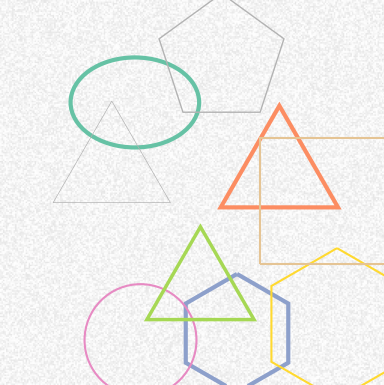[{"shape": "oval", "thickness": 3, "radius": 0.83, "center": [0.35, 0.734]}, {"shape": "triangle", "thickness": 3, "radius": 0.88, "center": [0.726, 0.549]}, {"shape": "hexagon", "thickness": 3, "radius": 0.77, "center": [0.616, 0.135]}, {"shape": "circle", "thickness": 1.5, "radius": 0.73, "center": [0.365, 0.117]}, {"shape": "triangle", "thickness": 2.5, "radius": 0.8, "center": [0.521, 0.25]}, {"shape": "hexagon", "thickness": 1.5, "radius": 0.98, "center": [0.875, 0.159]}, {"shape": "square", "thickness": 1.5, "radius": 0.82, "center": [0.839, 0.478]}, {"shape": "pentagon", "thickness": 1, "radius": 0.85, "center": [0.575, 0.846]}, {"shape": "triangle", "thickness": 0.5, "radius": 0.88, "center": [0.29, 0.562]}]